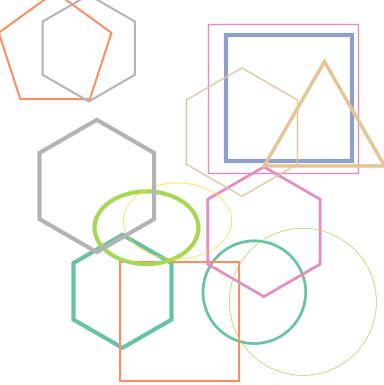[{"shape": "hexagon", "thickness": 3, "radius": 0.73, "center": [0.318, 0.243]}, {"shape": "circle", "thickness": 2, "radius": 0.67, "center": [0.661, 0.241]}, {"shape": "square", "thickness": 1.5, "radius": 0.78, "center": [0.466, 0.165]}, {"shape": "pentagon", "thickness": 1.5, "radius": 0.77, "center": [0.143, 0.867]}, {"shape": "square", "thickness": 3, "radius": 0.82, "center": [0.751, 0.745]}, {"shape": "hexagon", "thickness": 2, "radius": 0.84, "center": [0.685, 0.398]}, {"shape": "square", "thickness": 1, "radius": 0.97, "center": [0.735, 0.745]}, {"shape": "circle", "thickness": 0.5, "radius": 0.96, "center": [0.787, 0.216]}, {"shape": "oval", "thickness": 3, "radius": 0.67, "center": [0.38, 0.408]}, {"shape": "oval", "thickness": 0.5, "radius": 0.7, "center": [0.461, 0.426]}, {"shape": "hexagon", "thickness": 1, "radius": 0.83, "center": [0.628, 0.657]}, {"shape": "triangle", "thickness": 2.5, "radius": 0.9, "center": [0.843, 0.659]}, {"shape": "hexagon", "thickness": 3, "radius": 0.86, "center": [0.251, 0.517]}, {"shape": "hexagon", "thickness": 1.5, "radius": 0.69, "center": [0.231, 0.875]}]